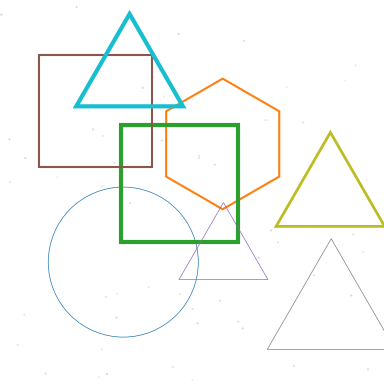[{"shape": "circle", "thickness": 0.5, "radius": 0.97, "center": [0.32, 0.319]}, {"shape": "hexagon", "thickness": 1.5, "radius": 0.85, "center": [0.578, 0.626]}, {"shape": "square", "thickness": 3, "radius": 0.76, "center": [0.466, 0.523]}, {"shape": "triangle", "thickness": 0.5, "radius": 0.67, "center": [0.58, 0.341]}, {"shape": "square", "thickness": 1.5, "radius": 0.73, "center": [0.248, 0.712]}, {"shape": "triangle", "thickness": 0.5, "radius": 0.96, "center": [0.86, 0.188]}, {"shape": "triangle", "thickness": 2, "radius": 0.81, "center": [0.858, 0.493]}, {"shape": "triangle", "thickness": 3, "radius": 0.8, "center": [0.337, 0.804]}]